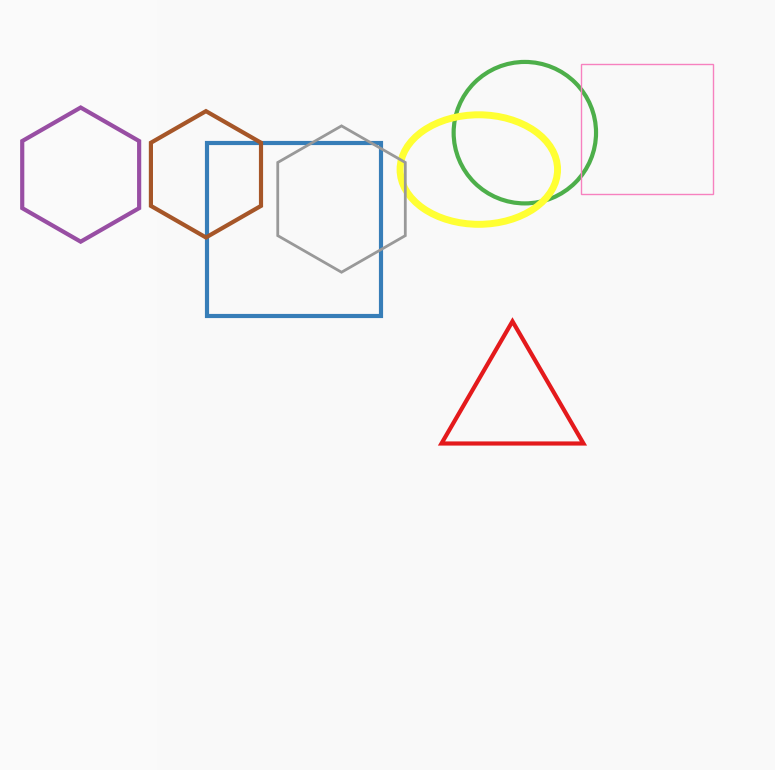[{"shape": "triangle", "thickness": 1.5, "radius": 0.53, "center": [0.661, 0.477]}, {"shape": "square", "thickness": 1.5, "radius": 0.56, "center": [0.379, 0.702]}, {"shape": "circle", "thickness": 1.5, "radius": 0.46, "center": [0.677, 0.828]}, {"shape": "hexagon", "thickness": 1.5, "radius": 0.44, "center": [0.104, 0.773]}, {"shape": "oval", "thickness": 2.5, "radius": 0.51, "center": [0.618, 0.78]}, {"shape": "hexagon", "thickness": 1.5, "radius": 0.41, "center": [0.266, 0.774]}, {"shape": "square", "thickness": 0.5, "radius": 0.42, "center": [0.835, 0.832]}, {"shape": "hexagon", "thickness": 1, "radius": 0.48, "center": [0.441, 0.741]}]